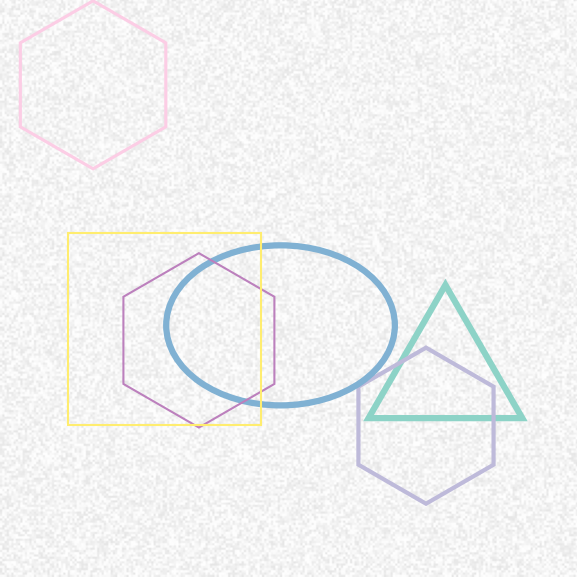[{"shape": "triangle", "thickness": 3, "radius": 0.77, "center": [0.771, 0.352]}, {"shape": "hexagon", "thickness": 2, "radius": 0.68, "center": [0.738, 0.262]}, {"shape": "oval", "thickness": 3, "radius": 0.99, "center": [0.486, 0.436]}, {"shape": "hexagon", "thickness": 1.5, "radius": 0.73, "center": [0.161, 0.852]}, {"shape": "hexagon", "thickness": 1, "radius": 0.75, "center": [0.344, 0.41]}, {"shape": "square", "thickness": 1, "radius": 0.83, "center": [0.285, 0.429]}]